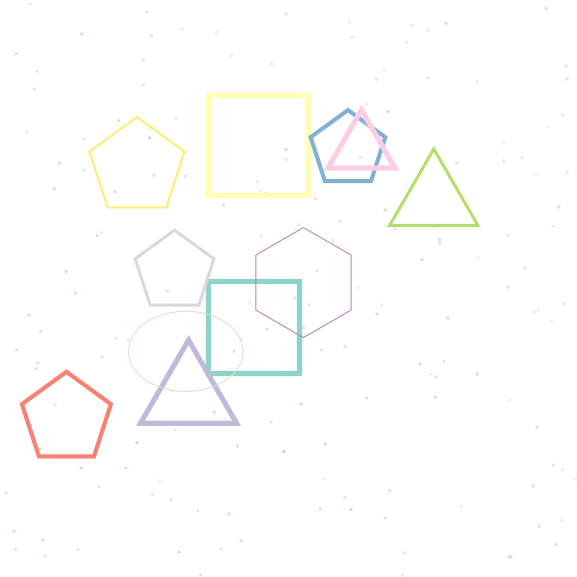[{"shape": "square", "thickness": 2.5, "radius": 0.39, "center": [0.439, 0.433]}, {"shape": "square", "thickness": 2.5, "radius": 0.43, "center": [0.447, 0.749]}, {"shape": "triangle", "thickness": 2.5, "radius": 0.48, "center": [0.327, 0.314]}, {"shape": "pentagon", "thickness": 2, "radius": 0.4, "center": [0.115, 0.274]}, {"shape": "pentagon", "thickness": 2, "radius": 0.34, "center": [0.603, 0.741]}, {"shape": "triangle", "thickness": 1.5, "radius": 0.44, "center": [0.751, 0.653]}, {"shape": "triangle", "thickness": 2.5, "radius": 0.33, "center": [0.626, 0.742]}, {"shape": "pentagon", "thickness": 1.5, "radius": 0.36, "center": [0.302, 0.529]}, {"shape": "hexagon", "thickness": 0.5, "radius": 0.48, "center": [0.525, 0.51]}, {"shape": "oval", "thickness": 0.5, "radius": 0.5, "center": [0.322, 0.391]}, {"shape": "pentagon", "thickness": 1, "radius": 0.43, "center": [0.237, 0.71]}]